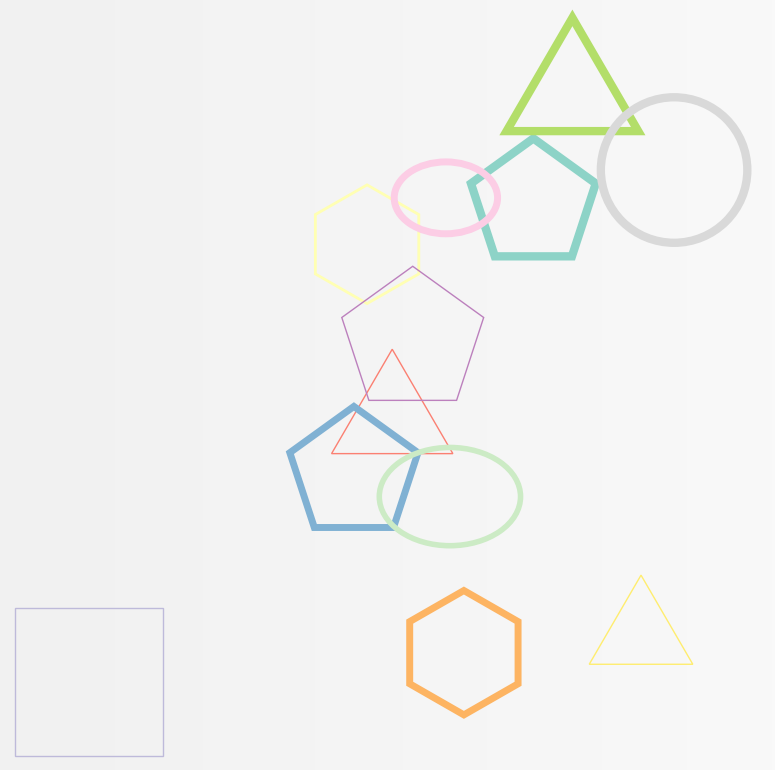[{"shape": "pentagon", "thickness": 3, "radius": 0.42, "center": [0.688, 0.736]}, {"shape": "hexagon", "thickness": 1, "radius": 0.39, "center": [0.474, 0.683]}, {"shape": "square", "thickness": 0.5, "radius": 0.48, "center": [0.115, 0.114]}, {"shape": "triangle", "thickness": 0.5, "radius": 0.45, "center": [0.506, 0.456]}, {"shape": "pentagon", "thickness": 2.5, "radius": 0.43, "center": [0.457, 0.385]}, {"shape": "hexagon", "thickness": 2.5, "radius": 0.4, "center": [0.599, 0.152]}, {"shape": "triangle", "thickness": 3, "radius": 0.49, "center": [0.739, 0.879]}, {"shape": "oval", "thickness": 2.5, "radius": 0.33, "center": [0.575, 0.743]}, {"shape": "circle", "thickness": 3, "radius": 0.47, "center": [0.87, 0.779]}, {"shape": "pentagon", "thickness": 0.5, "radius": 0.48, "center": [0.533, 0.558]}, {"shape": "oval", "thickness": 2, "radius": 0.46, "center": [0.581, 0.355]}, {"shape": "triangle", "thickness": 0.5, "radius": 0.39, "center": [0.827, 0.176]}]